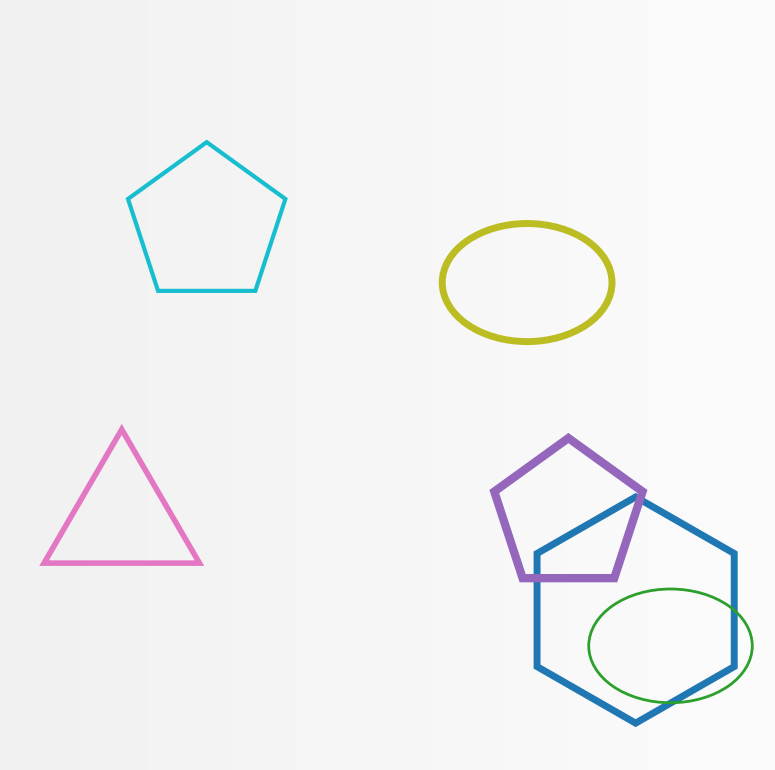[{"shape": "hexagon", "thickness": 2.5, "radius": 0.73, "center": [0.82, 0.208]}, {"shape": "oval", "thickness": 1, "radius": 0.53, "center": [0.865, 0.161]}, {"shape": "pentagon", "thickness": 3, "radius": 0.5, "center": [0.733, 0.331]}, {"shape": "triangle", "thickness": 2, "radius": 0.58, "center": [0.157, 0.327]}, {"shape": "oval", "thickness": 2.5, "radius": 0.55, "center": [0.68, 0.633]}, {"shape": "pentagon", "thickness": 1.5, "radius": 0.53, "center": [0.267, 0.709]}]